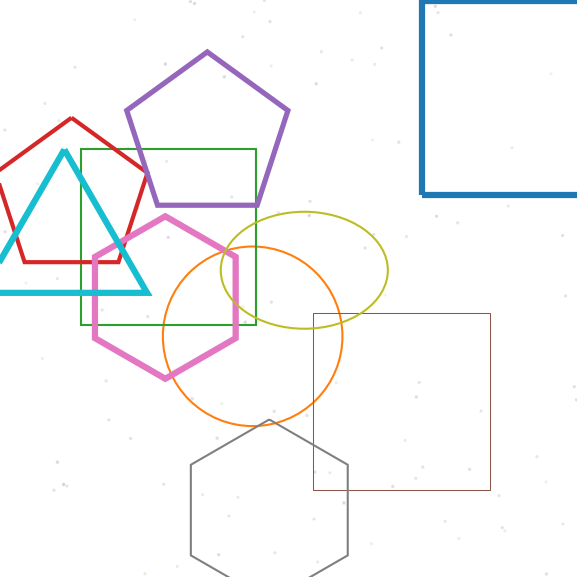[{"shape": "square", "thickness": 3, "radius": 0.84, "center": [0.899, 0.83]}, {"shape": "circle", "thickness": 1, "radius": 0.78, "center": [0.438, 0.417]}, {"shape": "square", "thickness": 1, "radius": 0.76, "center": [0.292, 0.589]}, {"shape": "pentagon", "thickness": 2, "radius": 0.69, "center": [0.124, 0.657]}, {"shape": "pentagon", "thickness": 2.5, "radius": 0.73, "center": [0.359, 0.762]}, {"shape": "square", "thickness": 0.5, "radius": 0.76, "center": [0.695, 0.304]}, {"shape": "hexagon", "thickness": 3, "radius": 0.7, "center": [0.286, 0.484]}, {"shape": "hexagon", "thickness": 1, "radius": 0.78, "center": [0.466, 0.116]}, {"shape": "oval", "thickness": 1, "radius": 0.72, "center": [0.527, 0.531]}, {"shape": "triangle", "thickness": 3, "radius": 0.83, "center": [0.111, 0.575]}]